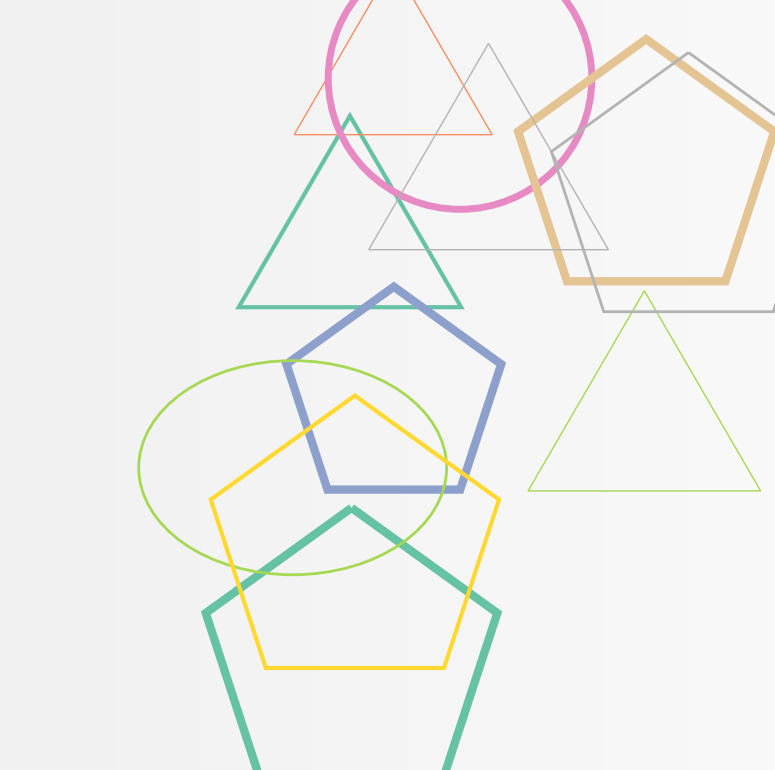[{"shape": "triangle", "thickness": 1.5, "radius": 0.83, "center": [0.452, 0.684]}, {"shape": "pentagon", "thickness": 3, "radius": 0.99, "center": [0.454, 0.143]}, {"shape": "triangle", "thickness": 0.5, "radius": 0.74, "center": [0.507, 0.899]}, {"shape": "pentagon", "thickness": 3, "radius": 0.73, "center": [0.508, 0.482]}, {"shape": "circle", "thickness": 2.5, "radius": 0.85, "center": [0.594, 0.898]}, {"shape": "triangle", "thickness": 0.5, "radius": 0.87, "center": [0.831, 0.449]}, {"shape": "oval", "thickness": 1, "radius": 0.99, "center": [0.378, 0.393]}, {"shape": "pentagon", "thickness": 1.5, "radius": 0.98, "center": [0.458, 0.291]}, {"shape": "pentagon", "thickness": 3, "radius": 0.87, "center": [0.834, 0.775]}, {"shape": "pentagon", "thickness": 1, "radius": 0.93, "center": [0.888, 0.746]}, {"shape": "triangle", "thickness": 0.5, "radius": 0.89, "center": [0.63, 0.765]}]